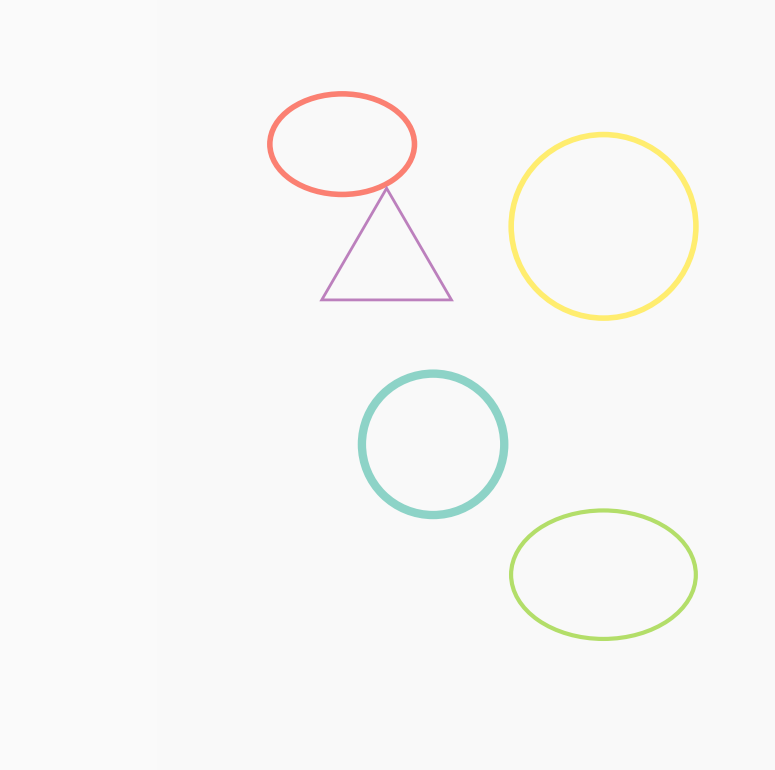[{"shape": "circle", "thickness": 3, "radius": 0.46, "center": [0.559, 0.423]}, {"shape": "oval", "thickness": 2, "radius": 0.47, "center": [0.441, 0.813]}, {"shape": "oval", "thickness": 1.5, "radius": 0.6, "center": [0.779, 0.254]}, {"shape": "triangle", "thickness": 1, "radius": 0.48, "center": [0.499, 0.659]}, {"shape": "circle", "thickness": 2, "radius": 0.6, "center": [0.779, 0.706]}]